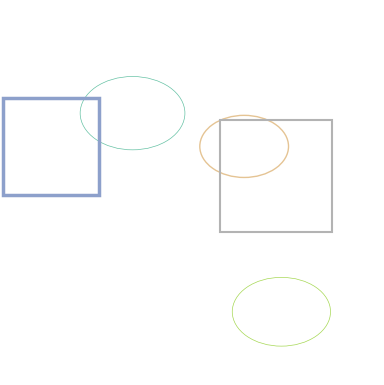[{"shape": "oval", "thickness": 0.5, "radius": 0.68, "center": [0.344, 0.706]}, {"shape": "square", "thickness": 2.5, "radius": 0.63, "center": [0.132, 0.619]}, {"shape": "oval", "thickness": 0.5, "radius": 0.64, "center": [0.731, 0.19]}, {"shape": "oval", "thickness": 1, "radius": 0.58, "center": [0.634, 0.62]}, {"shape": "square", "thickness": 1.5, "radius": 0.72, "center": [0.717, 0.543]}]